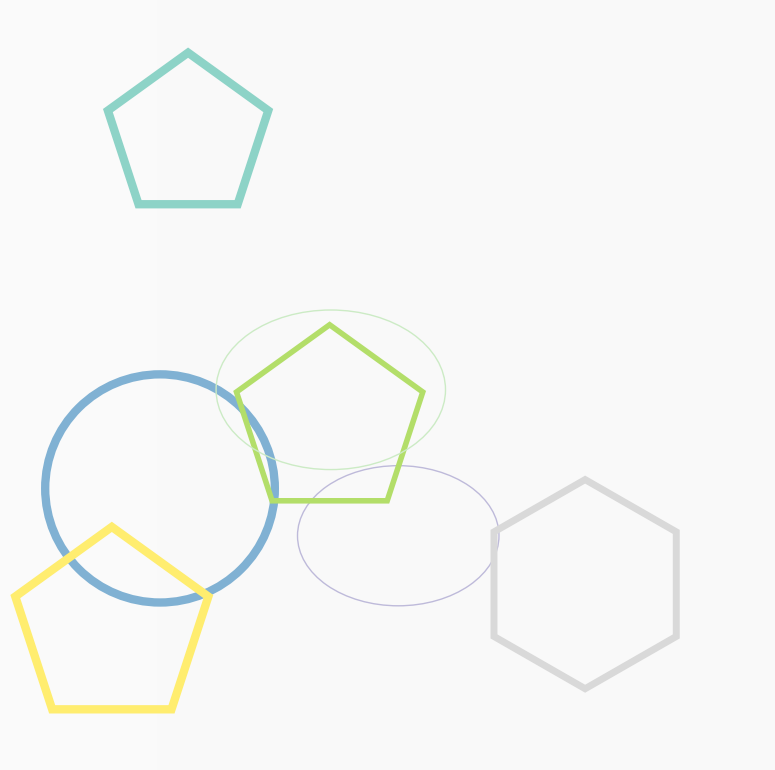[{"shape": "pentagon", "thickness": 3, "radius": 0.54, "center": [0.243, 0.823]}, {"shape": "oval", "thickness": 0.5, "radius": 0.65, "center": [0.514, 0.304]}, {"shape": "circle", "thickness": 3, "radius": 0.74, "center": [0.206, 0.366]}, {"shape": "pentagon", "thickness": 2, "radius": 0.63, "center": [0.425, 0.452]}, {"shape": "hexagon", "thickness": 2.5, "radius": 0.68, "center": [0.755, 0.241]}, {"shape": "oval", "thickness": 0.5, "radius": 0.74, "center": [0.427, 0.494]}, {"shape": "pentagon", "thickness": 3, "radius": 0.65, "center": [0.144, 0.185]}]